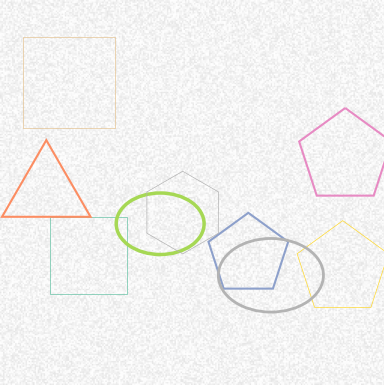[{"shape": "square", "thickness": 0.5, "radius": 0.5, "center": [0.23, 0.336]}, {"shape": "triangle", "thickness": 1.5, "radius": 0.66, "center": [0.12, 0.503]}, {"shape": "pentagon", "thickness": 1.5, "radius": 0.54, "center": [0.645, 0.338]}, {"shape": "pentagon", "thickness": 1.5, "radius": 0.63, "center": [0.897, 0.594]}, {"shape": "oval", "thickness": 2.5, "radius": 0.57, "center": [0.416, 0.419]}, {"shape": "pentagon", "thickness": 0.5, "radius": 0.62, "center": [0.89, 0.302]}, {"shape": "square", "thickness": 0.5, "radius": 0.59, "center": [0.179, 0.785]}, {"shape": "hexagon", "thickness": 0.5, "radius": 0.54, "center": [0.474, 0.448]}, {"shape": "oval", "thickness": 2, "radius": 0.68, "center": [0.704, 0.285]}]